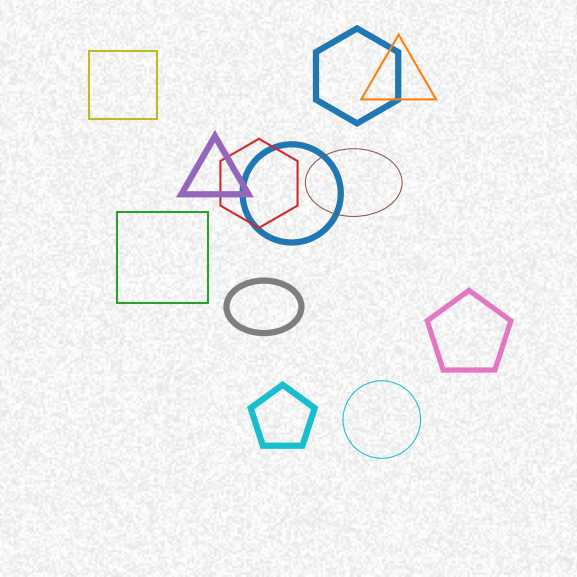[{"shape": "circle", "thickness": 3, "radius": 0.43, "center": [0.505, 0.664]}, {"shape": "hexagon", "thickness": 3, "radius": 0.41, "center": [0.618, 0.868]}, {"shape": "triangle", "thickness": 1, "radius": 0.37, "center": [0.69, 0.864]}, {"shape": "square", "thickness": 1, "radius": 0.39, "center": [0.282, 0.553]}, {"shape": "hexagon", "thickness": 1, "radius": 0.39, "center": [0.448, 0.682]}, {"shape": "triangle", "thickness": 3, "radius": 0.34, "center": [0.372, 0.696]}, {"shape": "oval", "thickness": 0.5, "radius": 0.42, "center": [0.613, 0.683]}, {"shape": "pentagon", "thickness": 2.5, "radius": 0.38, "center": [0.812, 0.42]}, {"shape": "oval", "thickness": 3, "radius": 0.32, "center": [0.457, 0.468]}, {"shape": "square", "thickness": 1, "radius": 0.3, "center": [0.213, 0.852]}, {"shape": "circle", "thickness": 0.5, "radius": 0.34, "center": [0.661, 0.273]}, {"shape": "pentagon", "thickness": 3, "radius": 0.29, "center": [0.489, 0.274]}]